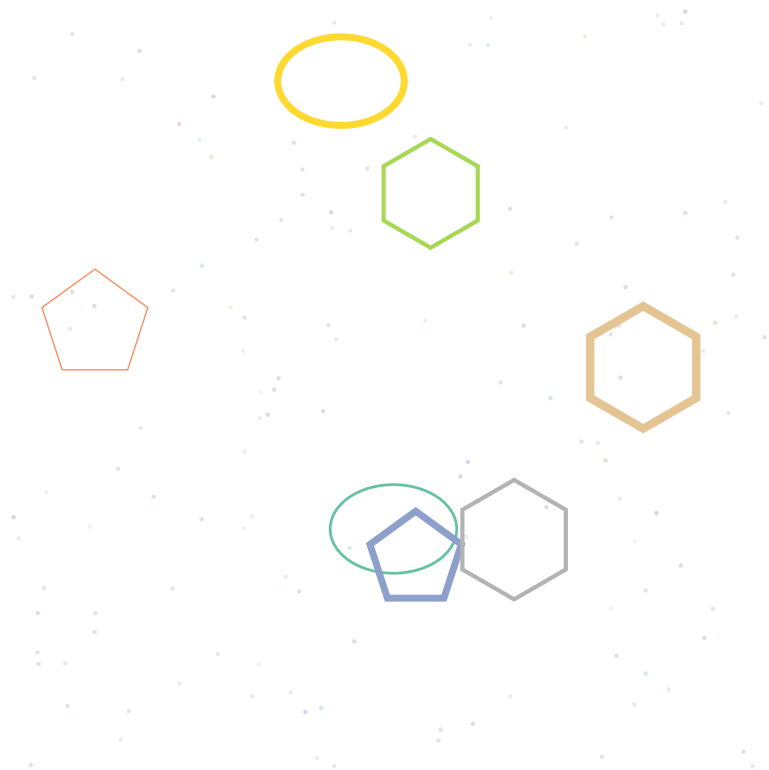[{"shape": "oval", "thickness": 1, "radius": 0.41, "center": [0.511, 0.313]}, {"shape": "pentagon", "thickness": 0.5, "radius": 0.36, "center": [0.123, 0.578]}, {"shape": "pentagon", "thickness": 2.5, "radius": 0.31, "center": [0.54, 0.274]}, {"shape": "hexagon", "thickness": 1.5, "radius": 0.35, "center": [0.559, 0.749]}, {"shape": "oval", "thickness": 2.5, "radius": 0.41, "center": [0.443, 0.895]}, {"shape": "hexagon", "thickness": 3, "radius": 0.4, "center": [0.835, 0.523]}, {"shape": "hexagon", "thickness": 1.5, "radius": 0.39, "center": [0.668, 0.299]}]